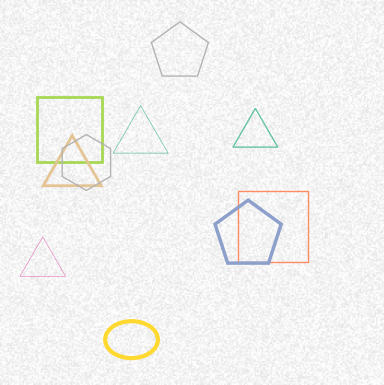[{"shape": "triangle", "thickness": 1, "radius": 0.34, "center": [0.663, 0.651]}, {"shape": "triangle", "thickness": 0.5, "radius": 0.41, "center": [0.365, 0.643]}, {"shape": "square", "thickness": 1, "radius": 0.46, "center": [0.709, 0.411]}, {"shape": "pentagon", "thickness": 2.5, "radius": 0.45, "center": [0.644, 0.39]}, {"shape": "triangle", "thickness": 0.5, "radius": 0.34, "center": [0.111, 0.316]}, {"shape": "square", "thickness": 2, "radius": 0.42, "center": [0.181, 0.663]}, {"shape": "oval", "thickness": 3, "radius": 0.34, "center": [0.342, 0.118]}, {"shape": "triangle", "thickness": 2, "radius": 0.44, "center": [0.188, 0.561]}, {"shape": "pentagon", "thickness": 1, "radius": 0.39, "center": [0.467, 0.865]}, {"shape": "hexagon", "thickness": 1, "radius": 0.36, "center": [0.224, 0.578]}]